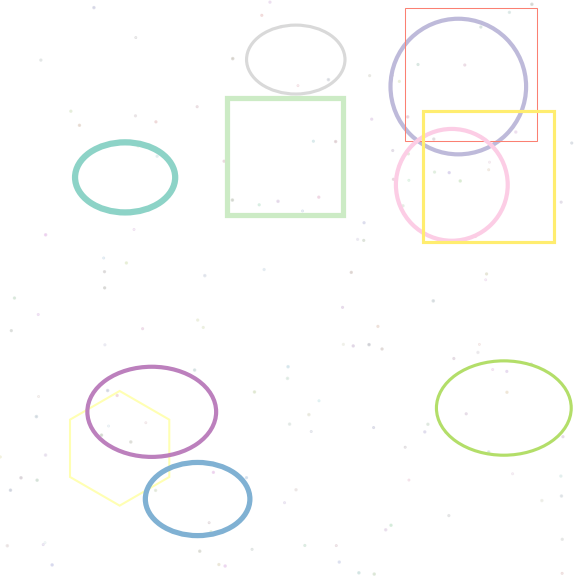[{"shape": "oval", "thickness": 3, "radius": 0.43, "center": [0.217, 0.692]}, {"shape": "hexagon", "thickness": 1, "radius": 0.5, "center": [0.207, 0.223]}, {"shape": "circle", "thickness": 2, "radius": 0.59, "center": [0.794, 0.849]}, {"shape": "square", "thickness": 0.5, "radius": 0.57, "center": [0.816, 0.87]}, {"shape": "oval", "thickness": 2.5, "radius": 0.45, "center": [0.342, 0.135]}, {"shape": "oval", "thickness": 1.5, "radius": 0.58, "center": [0.872, 0.293]}, {"shape": "circle", "thickness": 2, "radius": 0.48, "center": [0.782, 0.679]}, {"shape": "oval", "thickness": 1.5, "radius": 0.43, "center": [0.512, 0.896]}, {"shape": "oval", "thickness": 2, "radius": 0.56, "center": [0.263, 0.286]}, {"shape": "square", "thickness": 2.5, "radius": 0.51, "center": [0.494, 0.728]}, {"shape": "square", "thickness": 1.5, "radius": 0.57, "center": [0.846, 0.693]}]